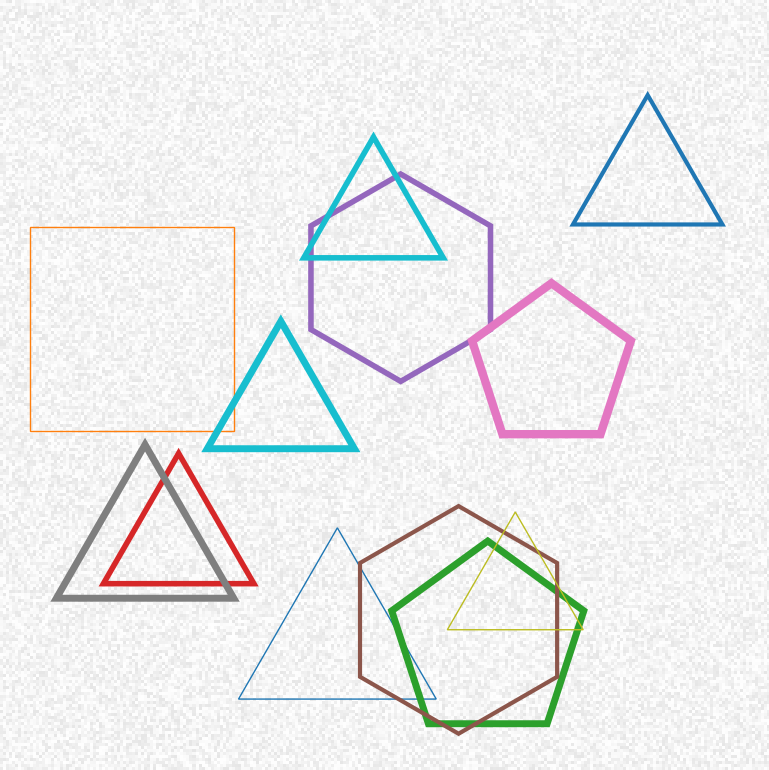[{"shape": "triangle", "thickness": 0.5, "radius": 0.74, "center": [0.438, 0.166]}, {"shape": "triangle", "thickness": 1.5, "radius": 0.56, "center": [0.841, 0.764]}, {"shape": "square", "thickness": 0.5, "radius": 0.66, "center": [0.171, 0.573]}, {"shape": "pentagon", "thickness": 2.5, "radius": 0.66, "center": [0.633, 0.166]}, {"shape": "triangle", "thickness": 2, "radius": 0.56, "center": [0.232, 0.298]}, {"shape": "hexagon", "thickness": 2, "radius": 0.67, "center": [0.52, 0.639]}, {"shape": "hexagon", "thickness": 1.5, "radius": 0.74, "center": [0.596, 0.195]}, {"shape": "pentagon", "thickness": 3, "radius": 0.54, "center": [0.716, 0.524]}, {"shape": "triangle", "thickness": 2.5, "radius": 0.66, "center": [0.188, 0.29]}, {"shape": "triangle", "thickness": 0.5, "radius": 0.51, "center": [0.669, 0.233]}, {"shape": "triangle", "thickness": 2, "radius": 0.52, "center": [0.485, 0.717]}, {"shape": "triangle", "thickness": 2.5, "radius": 0.55, "center": [0.365, 0.472]}]